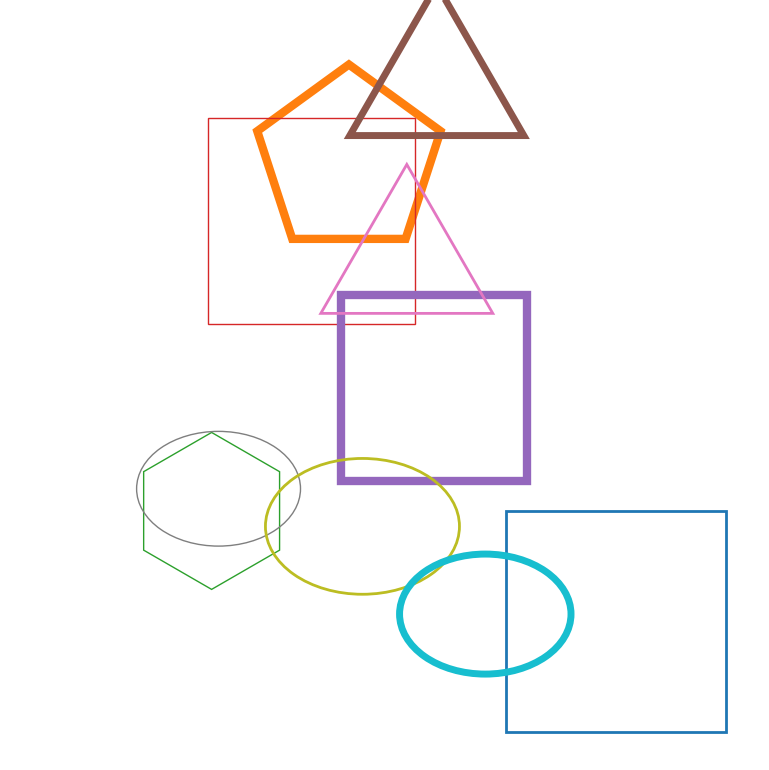[{"shape": "square", "thickness": 1, "radius": 0.72, "center": [0.8, 0.193]}, {"shape": "pentagon", "thickness": 3, "radius": 0.63, "center": [0.453, 0.791]}, {"shape": "hexagon", "thickness": 0.5, "radius": 0.51, "center": [0.275, 0.336]}, {"shape": "square", "thickness": 0.5, "radius": 0.67, "center": [0.405, 0.713]}, {"shape": "square", "thickness": 3, "radius": 0.6, "center": [0.563, 0.496]}, {"shape": "triangle", "thickness": 2.5, "radius": 0.65, "center": [0.567, 0.889]}, {"shape": "triangle", "thickness": 1, "radius": 0.64, "center": [0.528, 0.657]}, {"shape": "oval", "thickness": 0.5, "radius": 0.53, "center": [0.284, 0.365]}, {"shape": "oval", "thickness": 1, "radius": 0.63, "center": [0.471, 0.316]}, {"shape": "oval", "thickness": 2.5, "radius": 0.56, "center": [0.63, 0.202]}]